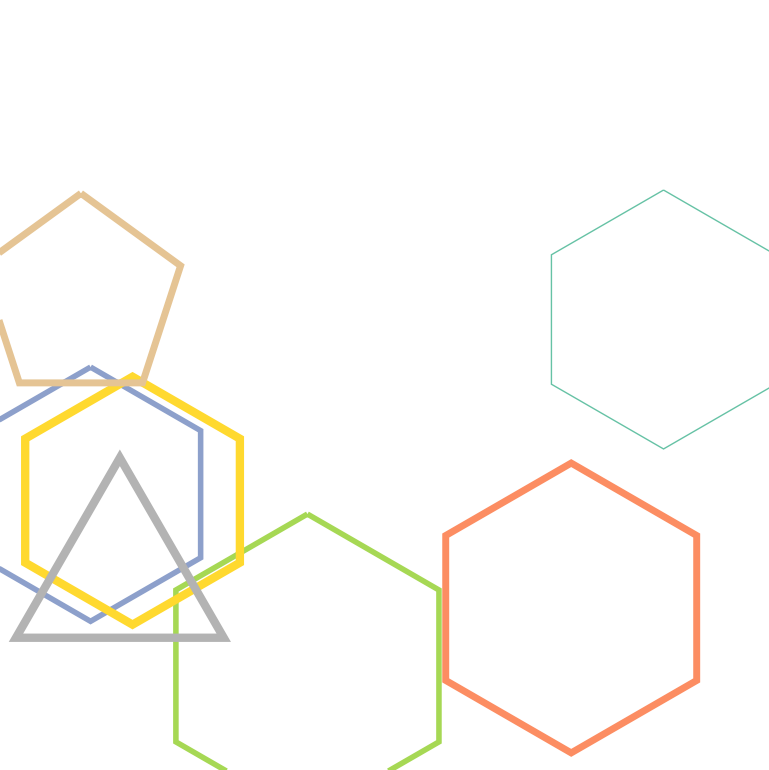[{"shape": "hexagon", "thickness": 0.5, "radius": 0.84, "center": [0.862, 0.585]}, {"shape": "hexagon", "thickness": 2.5, "radius": 0.94, "center": [0.742, 0.21]}, {"shape": "hexagon", "thickness": 2, "radius": 0.83, "center": [0.118, 0.358]}, {"shape": "hexagon", "thickness": 2, "radius": 0.99, "center": [0.399, 0.135]}, {"shape": "hexagon", "thickness": 3, "radius": 0.8, "center": [0.172, 0.35]}, {"shape": "pentagon", "thickness": 2.5, "radius": 0.68, "center": [0.105, 0.613]}, {"shape": "triangle", "thickness": 3, "radius": 0.78, "center": [0.156, 0.25]}]